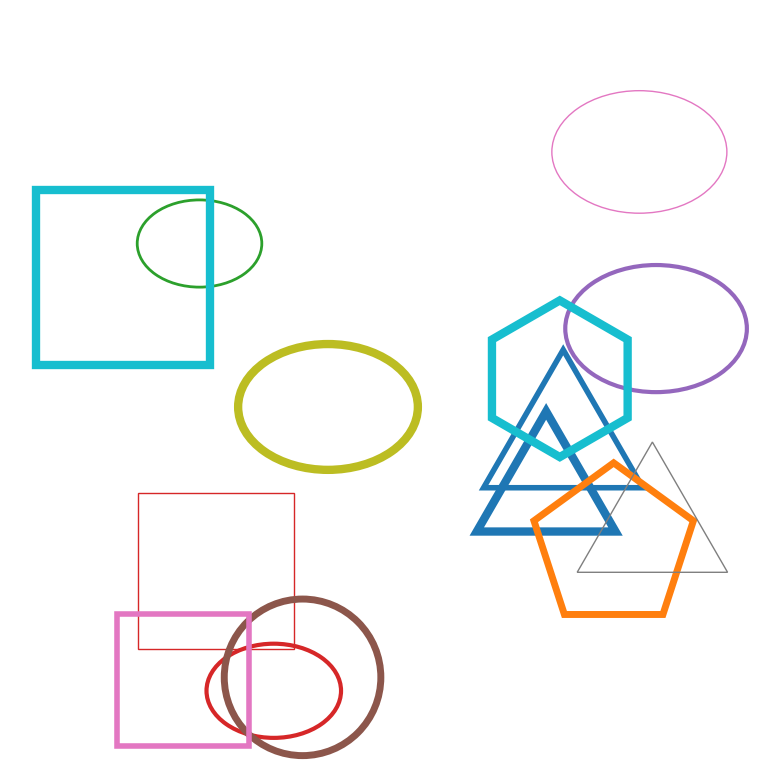[{"shape": "triangle", "thickness": 3, "radius": 0.52, "center": [0.709, 0.362]}, {"shape": "triangle", "thickness": 2, "radius": 0.6, "center": [0.731, 0.426]}, {"shape": "pentagon", "thickness": 2.5, "radius": 0.54, "center": [0.797, 0.29]}, {"shape": "oval", "thickness": 1, "radius": 0.4, "center": [0.259, 0.684]}, {"shape": "oval", "thickness": 1.5, "radius": 0.44, "center": [0.356, 0.103]}, {"shape": "square", "thickness": 0.5, "radius": 0.51, "center": [0.28, 0.259]}, {"shape": "oval", "thickness": 1.5, "radius": 0.59, "center": [0.852, 0.573]}, {"shape": "circle", "thickness": 2.5, "radius": 0.51, "center": [0.393, 0.12]}, {"shape": "square", "thickness": 2, "radius": 0.43, "center": [0.238, 0.117]}, {"shape": "oval", "thickness": 0.5, "radius": 0.57, "center": [0.83, 0.803]}, {"shape": "triangle", "thickness": 0.5, "radius": 0.56, "center": [0.847, 0.313]}, {"shape": "oval", "thickness": 3, "radius": 0.58, "center": [0.426, 0.471]}, {"shape": "square", "thickness": 3, "radius": 0.57, "center": [0.16, 0.64]}, {"shape": "hexagon", "thickness": 3, "radius": 0.51, "center": [0.727, 0.508]}]